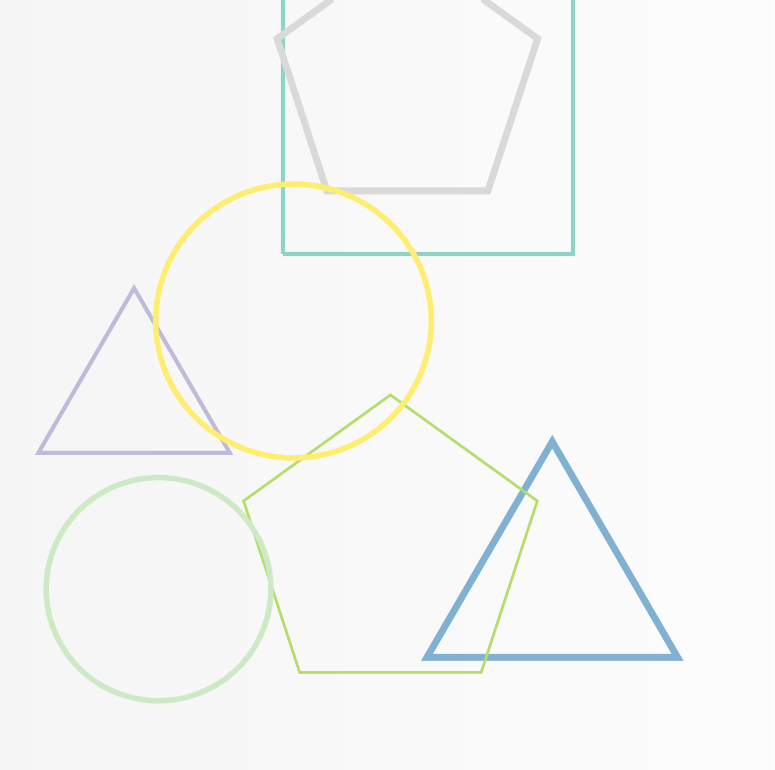[{"shape": "square", "thickness": 1.5, "radius": 0.93, "center": [0.552, 0.857]}, {"shape": "triangle", "thickness": 1.5, "radius": 0.71, "center": [0.173, 0.483]}, {"shape": "triangle", "thickness": 2.5, "radius": 0.93, "center": [0.713, 0.24]}, {"shape": "pentagon", "thickness": 1, "radius": 1.0, "center": [0.504, 0.288]}, {"shape": "pentagon", "thickness": 2.5, "radius": 0.88, "center": [0.526, 0.895]}, {"shape": "circle", "thickness": 2, "radius": 0.72, "center": [0.205, 0.235]}, {"shape": "circle", "thickness": 2, "radius": 0.89, "center": [0.379, 0.583]}]